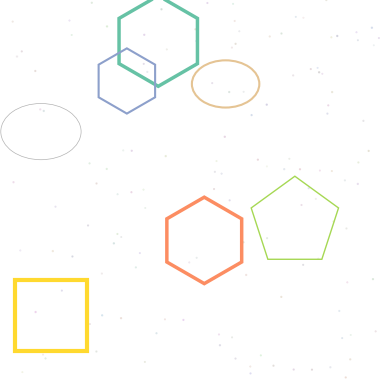[{"shape": "hexagon", "thickness": 2.5, "radius": 0.59, "center": [0.411, 0.893]}, {"shape": "hexagon", "thickness": 2.5, "radius": 0.56, "center": [0.531, 0.376]}, {"shape": "hexagon", "thickness": 1.5, "radius": 0.42, "center": [0.33, 0.79]}, {"shape": "pentagon", "thickness": 1, "radius": 0.6, "center": [0.766, 0.423]}, {"shape": "square", "thickness": 3, "radius": 0.46, "center": [0.132, 0.18]}, {"shape": "oval", "thickness": 1.5, "radius": 0.44, "center": [0.586, 0.782]}, {"shape": "oval", "thickness": 0.5, "radius": 0.52, "center": [0.106, 0.658]}]